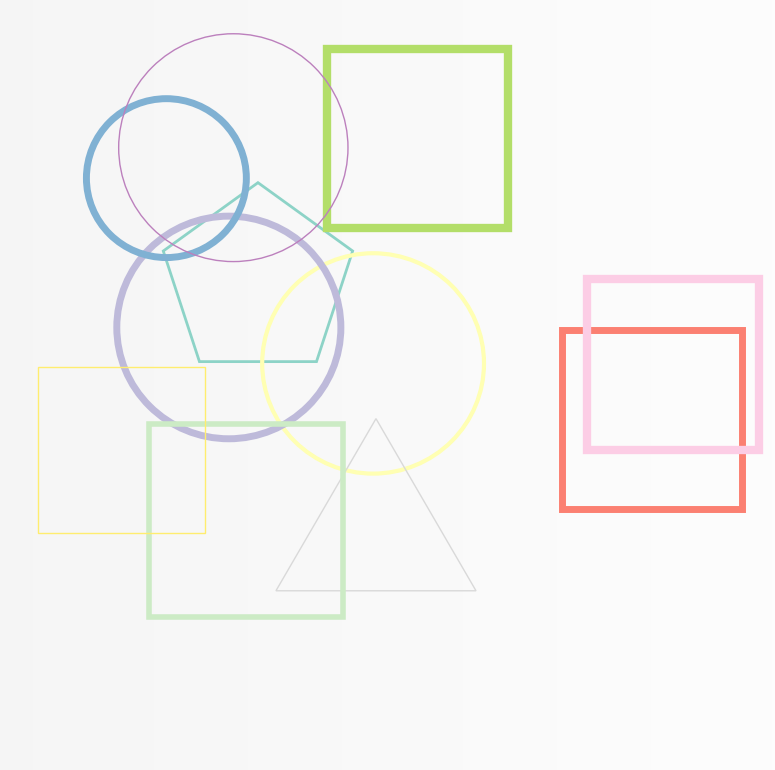[{"shape": "pentagon", "thickness": 1, "radius": 0.64, "center": [0.333, 0.634]}, {"shape": "circle", "thickness": 1.5, "radius": 0.72, "center": [0.481, 0.528]}, {"shape": "circle", "thickness": 2.5, "radius": 0.72, "center": [0.295, 0.575]}, {"shape": "square", "thickness": 2.5, "radius": 0.58, "center": [0.841, 0.455]}, {"shape": "circle", "thickness": 2.5, "radius": 0.52, "center": [0.215, 0.769]}, {"shape": "square", "thickness": 3, "radius": 0.58, "center": [0.539, 0.82]}, {"shape": "square", "thickness": 3, "radius": 0.55, "center": [0.869, 0.527]}, {"shape": "triangle", "thickness": 0.5, "radius": 0.75, "center": [0.485, 0.307]}, {"shape": "circle", "thickness": 0.5, "radius": 0.74, "center": [0.301, 0.808]}, {"shape": "square", "thickness": 2, "radius": 0.62, "center": [0.317, 0.324]}, {"shape": "square", "thickness": 0.5, "radius": 0.54, "center": [0.157, 0.416]}]